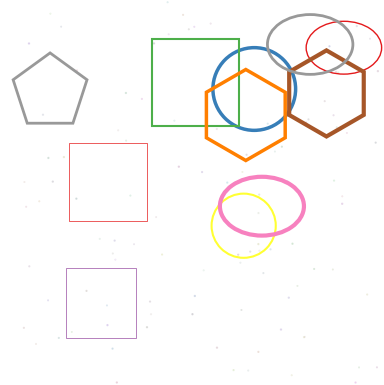[{"shape": "square", "thickness": 0.5, "radius": 0.51, "center": [0.281, 0.528]}, {"shape": "oval", "thickness": 1, "radius": 0.49, "center": [0.893, 0.876]}, {"shape": "circle", "thickness": 2.5, "radius": 0.54, "center": [0.66, 0.769]}, {"shape": "square", "thickness": 1.5, "radius": 0.56, "center": [0.508, 0.786]}, {"shape": "square", "thickness": 0.5, "radius": 0.46, "center": [0.262, 0.214]}, {"shape": "hexagon", "thickness": 2.5, "radius": 0.59, "center": [0.638, 0.701]}, {"shape": "circle", "thickness": 1.5, "radius": 0.42, "center": [0.633, 0.414]}, {"shape": "hexagon", "thickness": 3, "radius": 0.56, "center": [0.848, 0.757]}, {"shape": "oval", "thickness": 3, "radius": 0.55, "center": [0.68, 0.464]}, {"shape": "oval", "thickness": 2, "radius": 0.55, "center": [0.806, 0.885]}, {"shape": "pentagon", "thickness": 2, "radius": 0.5, "center": [0.13, 0.762]}]